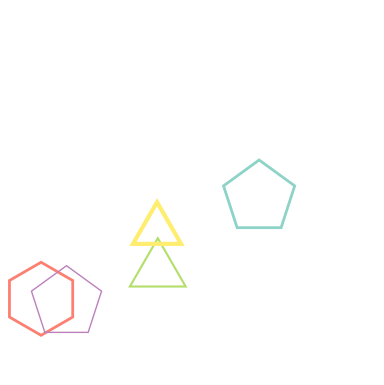[{"shape": "pentagon", "thickness": 2, "radius": 0.49, "center": [0.673, 0.487]}, {"shape": "hexagon", "thickness": 2, "radius": 0.47, "center": [0.107, 0.224]}, {"shape": "triangle", "thickness": 1.5, "radius": 0.42, "center": [0.41, 0.298]}, {"shape": "pentagon", "thickness": 1, "radius": 0.48, "center": [0.173, 0.214]}, {"shape": "triangle", "thickness": 3, "radius": 0.36, "center": [0.408, 0.403]}]